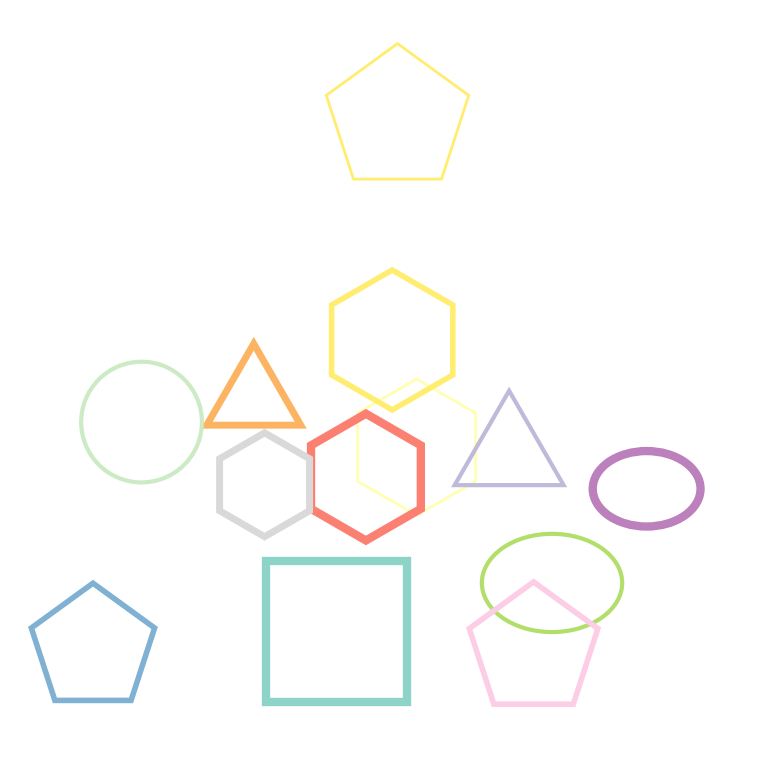[{"shape": "square", "thickness": 3, "radius": 0.46, "center": [0.437, 0.18]}, {"shape": "hexagon", "thickness": 1, "radius": 0.44, "center": [0.541, 0.419]}, {"shape": "triangle", "thickness": 1.5, "radius": 0.41, "center": [0.661, 0.411]}, {"shape": "hexagon", "thickness": 3, "radius": 0.41, "center": [0.475, 0.38]}, {"shape": "pentagon", "thickness": 2, "radius": 0.42, "center": [0.121, 0.158]}, {"shape": "triangle", "thickness": 2.5, "radius": 0.35, "center": [0.33, 0.483]}, {"shape": "oval", "thickness": 1.5, "radius": 0.46, "center": [0.717, 0.243]}, {"shape": "pentagon", "thickness": 2, "radius": 0.44, "center": [0.693, 0.157]}, {"shape": "hexagon", "thickness": 2.5, "radius": 0.34, "center": [0.344, 0.37]}, {"shape": "oval", "thickness": 3, "radius": 0.35, "center": [0.84, 0.365]}, {"shape": "circle", "thickness": 1.5, "radius": 0.39, "center": [0.184, 0.452]}, {"shape": "hexagon", "thickness": 2, "radius": 0.45, "center": [0.509, 0.559]}, {"shape": "pentagon", "thickness": 1, "radius": 0.49, "center": [0.516, 0.846]}]